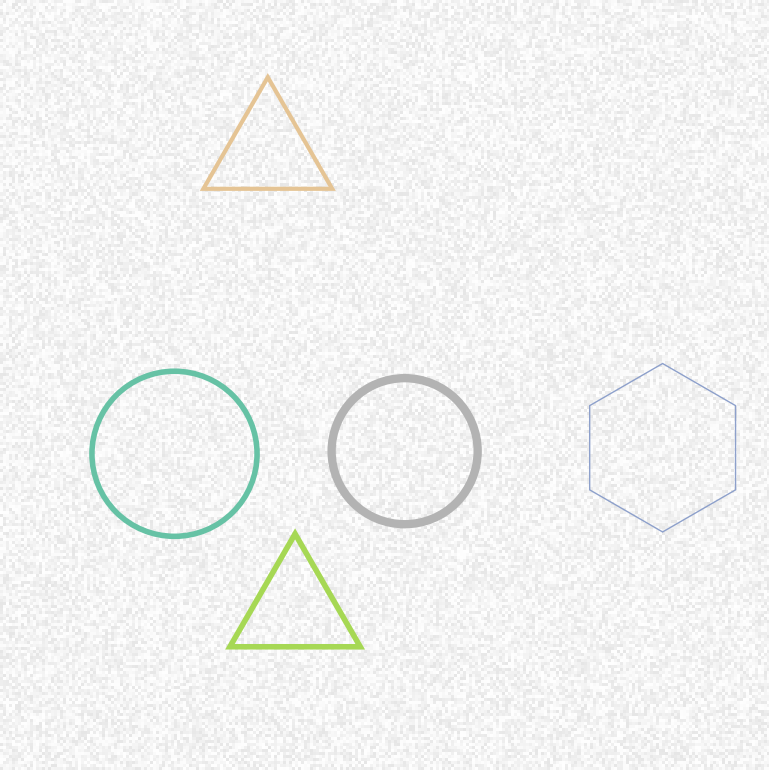[{"shape": "circle", "thickness": 2, "radius": 0.54, "center": [0.227, 0.411]}, {"shape": "hexagon", "thickness": 0.5, "radius": 0.55, "center": [0.861, 0.419]}, {"shape": "triangle", "thickness": 2, "radius": 0.49, "center": [0.383, 0.209]}, {"shape": "triangle", "thickness": 1.5, "radius": 0.48, "center": [0.348, 0.803]}, {"shape": "circle", "thickness": 3, "radius": 0.47, "center": [0.526, 0.414]}]